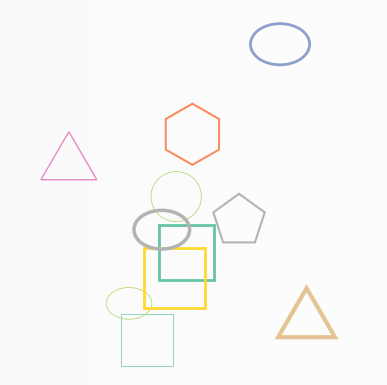[{"shape": "square", "thickness": 0.5, "radius": 0.34, "center": [0.378, 0.116]}, {"shape": "square", "thickness": 2, "radius": 0.35, "center": [0.482, 0.345]}, {"shape": "hexagon", "thickness": 1.5, "radius": 0.4, "center": [0.497, 0.651]}, {"shape": "oval", "thickness": 2, "radius": 0.38, "center": [0.723, 0.885]}, {"shape": "triangle", "thickness": 1, "radius": 0.42, "center": [0.178, 0.575]}, {"shape": "oval", "thickness": 0.5, "radius": 0.29, "center": [0.333, 0.212]}, {"shape": "circle", "thickness": 0.5, "radius": 0.33, "center": [0.455, 0.489]}, {"shape": "square", "thickness": 2, "radius": 0.39, "center": [0.45, 0.279]}, {"shape": "triangle", "thickness": 3, "radius": 0.42, "center": [0.791, 0.167]}, {"shape": "pentagon", "thickness": 1.5, "radius": 0.35, "center": [0.617, 0.427]}, {"shape": "oval", "thickness": 2.5, "radius": 0.36, "center": [0.418, 0.403]}]